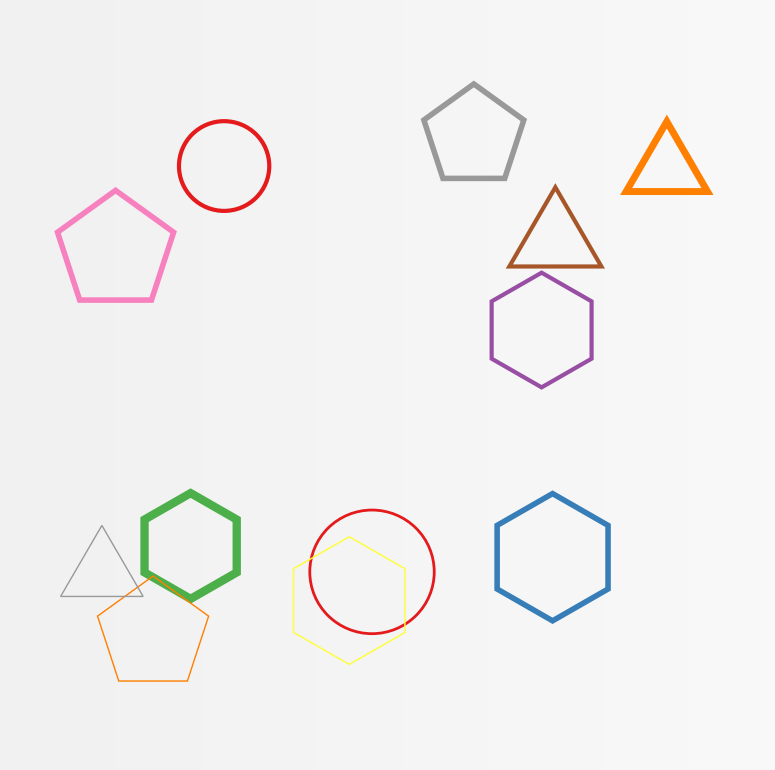[{"shape": "circle", "thickness": 1.5, "radius": 0.29, "center": [0.289, 0.784]}, {"shape": "circle", "thickness": 1, "radius": 0.4, "center": [0.48, 0.257]}, {"shape": "hexagon", "thickness": 2, "radius": 0.41, "center": [0.713, 0.276]}, {"shape": "hexagon", "thickness": 3, "radius": 0.34, "center": [0.246, 0.291]}, {"shape": "hexagon", "thickness": 1.5, "radius": 0.37, "center": [0.699, 0.571]}, {"shape": "triangle", "thickness": 2.5, "radius": 0.3, "center": [0.86, 0.782]}, {"shape": "pentagon", "thickness": 0.5, "radius": 0.38, "center": [0.198, 0.177]}, {"shape": "hexagon", "thickness": 0.5, "radius": 0.41, "center": [0.451, 0.22]}, {"shape": "triangle", "thickness": 1.5, "radius": 0.34, "center": [0.717, 0.688]}, {"shape": "pentagon", "thickness": 2, "radius": 0.39, "center": [0.149, 0.674]}, {"shape": "pentagon", "thickness": 2, "radius": 0.34, "center": [0.611, 0.823]}, {"shape": "triangle", "thickness": 0.5, "radius": 0.31, "center": [0.131, 0.256]}]